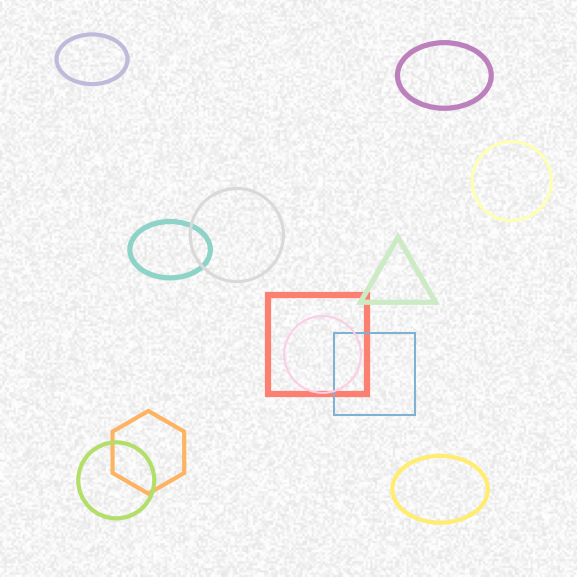[{"shape": "oval", "thickness": 2.5, "radius": 0.35, "center": [0.295, 0.567]}, {"shape": "circle", "thickness": 1.5, "radius": 0.34, "center": [0.886, 0.686]}, {"shape": "oval", "thickness": 2, "radius": 0.31, "center": [0.159, 0.897]}, {"shape": "square", "thickness": 3, "radius": 0.43, "center": [0.549, 0.403]}, {"shape": "square", "thickness": 1, "radius": 0.35, "center": [0.649, 0.351]}, {"shape": "hexagon", "thickness": 2, "radius": 0.36, "center": [0.257, 0.216]}, {"shape": "circle", "thickness": 2, "radius": 0.33, "center": [0.201, 0.167]}, {"shape": "circle", "thickness": 1, "radius": 0.33, "center": [0.559, 0.385]}, {"shape": "circle", "thickness": 1.5, "radius": 0.4, "center": [0.41, 0.592]}, {"shape": "oval", "thickness": 2.5, "radius": 0.41, "center": [0.769, 0.868]}, {"shape": "triangle", "thickness": 2.5, "radius": 0.38, "center": [0.689, 0.513]}, {"shape": "oval", "thickness": 2, "radius": 0.41, "center": [0.762, 0.152]}]